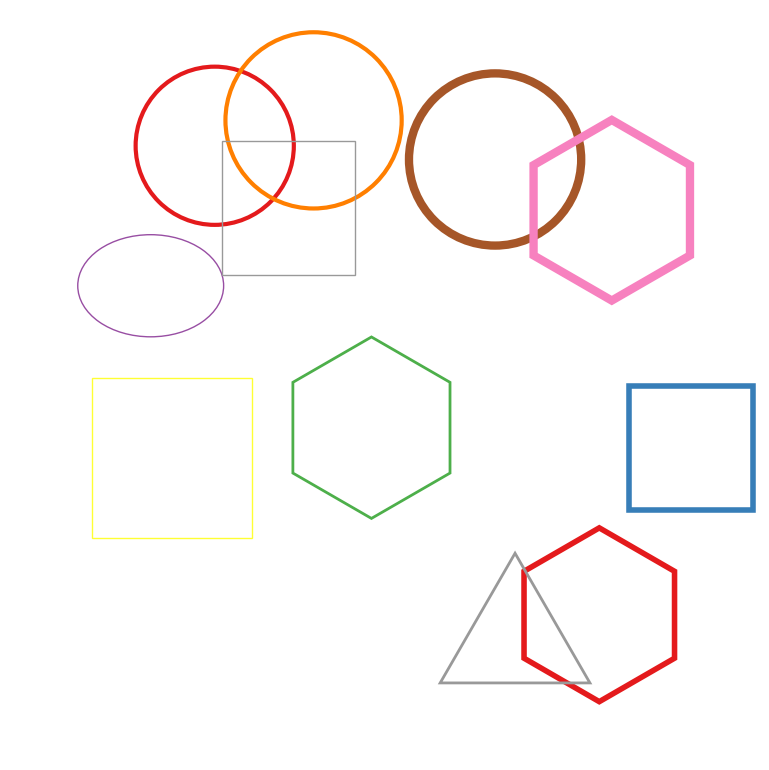[{"shape": "hexagon", "thickness": 2, "radius": 0.56, "center": [0.778, 0.202]}, {"shape": "circle", "thickness": 1.5, "radius": 0.51, "center": [0.279, 0.811]}, {"shape": "square", "thickness": 2, "radius": 0.4, "center": [0.897, 0.419]}, {"shape": "hexagon", "thickness": 1, "radius": 0.59, "center": [0.482, 0.445]}, {"shape": "oval", "thickness": 0.5, "radius": 0.47, "center": [0.196, 0.629]}, {"shape": "circle", "thickness": 1.5, "radius": 0.57, "center": [0.407, 0.844]}, {"shape": "square", "thickness": 0.5, "radius": 0.52, "center": [0.223, 0.405]}, {"shape": "circle", "thickness": 3, "radius": 0.56, "center": [0.643, 0.793]}, {"shape": "hexagon", "thickness": 3, "radius": 0.59, "center": [0.795, 0.727]}, {"shape": "square", "thickness": 0.5, "radius": 0.43, "center": [0.375, 0.73]}, {"shape": "triangle", "thickness": 1, "radius": 0.56, "center": [0.669, 0.169]}]